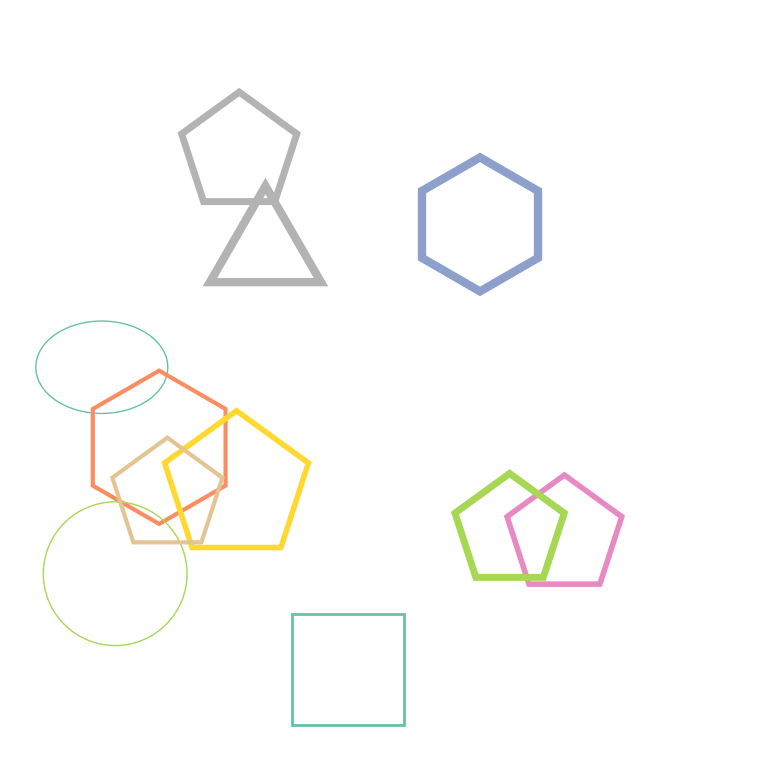[{"shape": "oval", "thickness": 0.5, "radius": 0.43, "center": [0.132, 0.523]}, {"shape": "square", "thickness": 1, "radius": 0.36, "center": [0.452, 0.131]}, {"shape": "hexagon", "thickness": 1.5, "radius": 0.5, "center": [0.207, 0.419]}, {"shape": "hexagon", "thickness": 3, "radius": 0.43, "center": [0.623, 0.709]}, {"shape": "pentagon", "thickness": 2, "radius": 0.39, "center": [0.733, 0.305]}, {"shape": "circle", "thickness": 0.5, "radius": 0.47, "center": [0.15, 0.255]}, {"shape": "pentagon", "thickness": 2.5, "radius": 0.37, "center": [0.662, 0.311]}, {"shape": "pentagon", "thickness": 2, "radius": 0.49, "center": [0.307, 0.368]}, {"shape": "pentagon", "thickness": 1.5, "radius": 0.38, "center": [0.217, 0.356]}, {"shape": "triangle", "thickness": 3, "radius": 0.42, "center": [0.345, 0.675]}, {"shape": "pentagon", "thickness": 2.5, "radius": 0.39, "center": [0.311, 0.802]}]